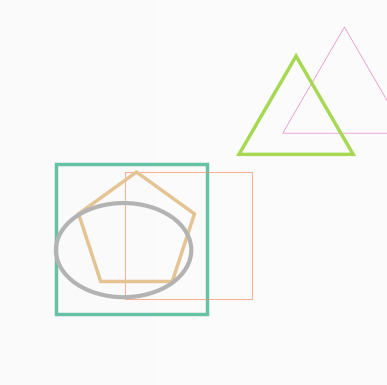[{"shape": "square", "thickness": 2.5, "radius": 0.98, "center": [0.34, 0.38]}, {"shape": "square", "thickness": 0.5, "radius": 0.82, "center": [0.487, 0.389]}, {"shape": "triangle", "thickness": 0.5, "radius": 0.92, "center": [0.889, 0.746]}, {"shape": "triangle", "thickness": 2.5, "radius": 0.85, "center": [0.764, 0.684]}, {"shape": "pentagon", "thickness": 2.5, "radius": 0.79, "center": [0.352, 0.396]}, {"shape": "oval", "thickness": 3, "radius": 0.87, "center": [0.319, 0.35]}]